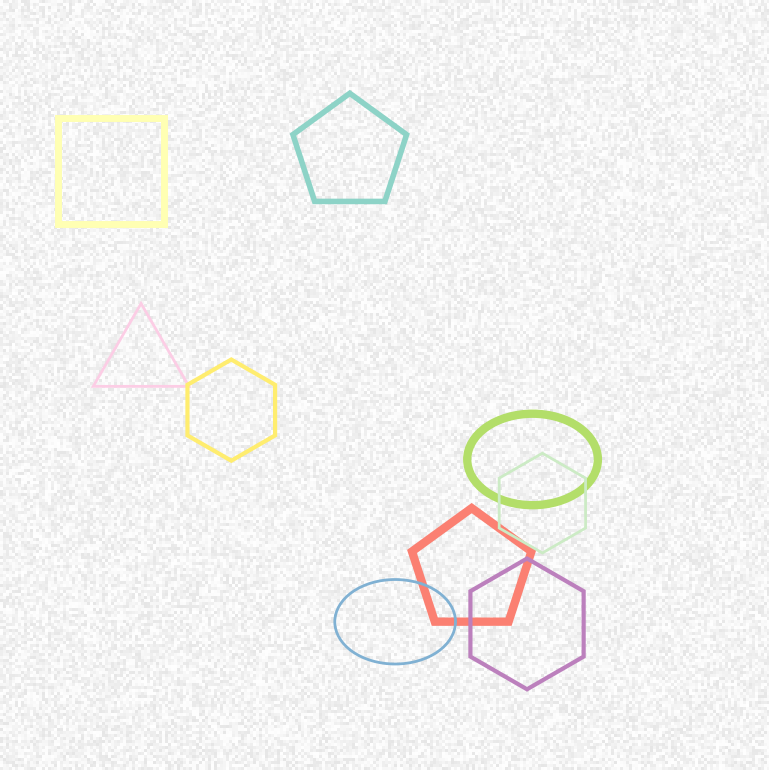[{"shape": "pentagon", "thickness": 2, "radius": 0.39, "center": [0.454, 0.801]}, {"shape": "square", "thickness": 2.5, "radius": 0.34, "center": [0.144, 0.778]}, {"shape": "pentagon", "thickness": 3, "radius": 0.41, "center": [0.613, 0.259]}, {"shape": "oval", "thickness": 1, "radius": 0.39, "center": [0.513, 0.193]}, {"shape": "oval", "thickness": 3, "radius": 0.42, "center": [0.692, 0.403]}, {"shape": "triangle", "thickness": 1, "radius": 0.36, "center": [0.183, 0.534]}, {"shape": "hexagon", "thickness": 1.5, "radius": 0.42, "center": [0.684, 0.19]}, {"shape": "hexagon", "thickness": 1, "radius": 0.32, "center": [0.704, 0.347]}, {"shape": "hexagon", "thickness": 1.5, "radius": 0.33, "center": [0.3, 0.467]}]